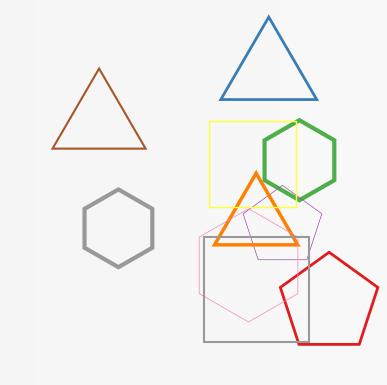[{"shape": "pentagon", "thickness": 2, "radius": 0.66, "center": [0.849, 0.213]}, {"shape": "triangle", "thickness": 2, "radius": 0.71, "center": [0.694, 0.813]}, {"shape": "hexagon", "thickness": 3, "radius": 0.52, "center": [0.773, 0.584]}, {"shape": "pentagon", "thickness": 0.5, "radius": 0.53, "center": [0.729, 0.412]}, {"shape": "triangle", "thickness": 2.5, "radius": 0.62, "center": [0.661, 0.426]}, {"shape": "square", "thickness": 1, "radius": 0.56, "center": [0.652, 0.574]}, {"shape": "triangle", "thickness": 1.5, "radius": 0.69, "center": [0.256, 0.683]}, {"shape": "hexagon", "thickness": 0.5, "radius": 0.74, "center": [0.641, 0.311]}, {"shape": "hexagon", "thickness": 3, "radius": 0.5, "center": [0.306, 0.407]}, {"shape": "square", "thickness": 1.5, "radius": 0.68, "center": [0.663, 0.248]}]